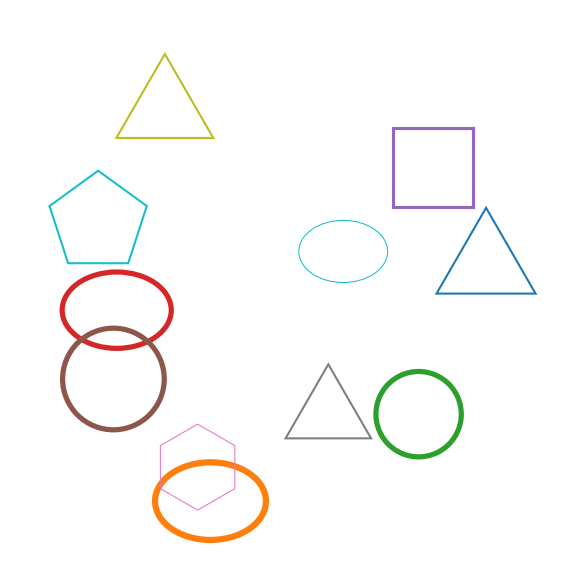[{"shape": "triangle", "thickness": 1, "radius": 0.5, "center": [0.842, 0.54]}, {"shape": "oval", "thickness": 3, "radius": 0.48, "center": [0.364, 0.131]}, {"shape": "circle", "thickness": 2.5, "radius": 0.37, "center": [0.725, 0.282]}, {"shape": "oval", "thickness": 2.5, "radius": 0.47, "center": [0.202, 0.462]}, {"shape": "square", "thickness": 1.5, "radius": 0.34, "center": [0.75, 0.71]}, {"shape": "circle", "thickness": 2.5, "radius": 0.44, "center": [0.196, 0.343]}, {"shape": "hexagon", "thickness": 0.5, "radius": 0.37, "center": [0.342, 0.19]}, {"shape": "triangle", "thickness": 1, "radius": 0.43, "center": [0.569, 0.283]}, {"shape": "triangle", "thickness": 1, "radius": 0.48, "center": [0.285, 0.809]}, {"shape": "oval", "thickness": 0.5, "radius": 0.38, "center": [0.594, 0.564]}, {"shape": "pentagon", "thickness": 1, "radius": 0.44, "center": [0.17, 0.615]}]